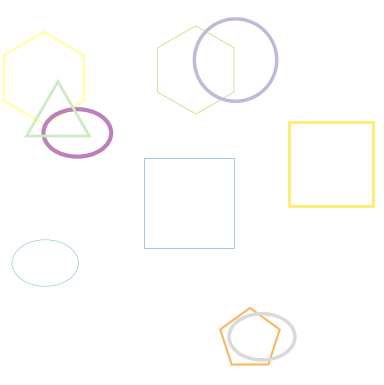[{"shape": "oval", "thickness": 0.5, "radius": 0.43, "center": [0.117, 0.317]}, {"shape": "hexagon", "thickness": 2, "radius": 0.6, "center": [0.114, 0.797]}, {"shape": "circle", "thickness": 2.5, "radius": 0.53, "center": [0.612, 0.844]}, {"shape": "square", "thickness": 0.5, "radius": 0.58, "center": [0.49, 0.472]}, {"shape": "pentagon", "thickness": 1.5, "radius": 0.41, "center": [0.649, 0.119]}, {"shape": "hexagon", "thickness": 0.5, "radius": 0.57, "center": [0.508, 0.818]}, {"shape": "oval", "thickness": 2.5, "radius": 0.43, "center": [0.681, 0.125]}, {"shape": "oval", "thickness": 3, "radius": 0.44, "center": [0.201, 0.655]}, {"shape": "triangle", "thickness": 2, "radius": 0.47, "center": [0.151, 0.694]}, {"shape": "square", "thickness": 2, "radius": 0.55, "center": [0.861, 0.574]}]